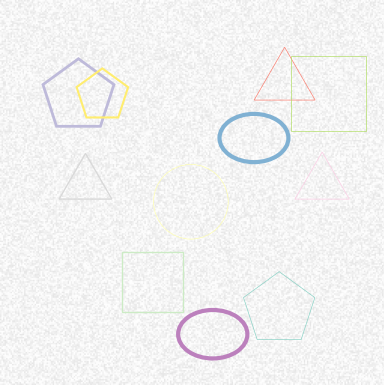[{"shape": "pentagon", "thickness": 0.5, "radius": 0.49, "center": [0.725, 0.197]}, {"shape": "circle", "thickness": 0.5, "radius": 0.48, "center": [0.496, 0.476]}, {"shape": "pentagon", "thickness": 2, "radius": 0.48, "center": [0.204, 0.75]}, {"shape": "triangle", "thickness": 0.5, "radius": 0.46, "center": [0.739, 0.786]}, {"shape": "oval", "thickness": 3, "radius": 0.45, "center": [0.66, 0.641]}, {"shape": "square", "thickness": 0.5, "radius": 0.49, "center": [0.853, 0.757]}, {"shape": "triangle", "thickness": 0.5, "radius": 0.41, "center": [0.837, 0.524]}, {"shape": "triangle", "thickness": 1, "radius": 0.4, "center": [0.222, 0.522]}, {"shape": "oval", "thickness": 3, "radius": 0.45, "center": [0.553, 0.132]}, {"shape": "square", "thickness": 1, "radius": 0.39, "center": [0.396, 0.267]}, {"shape": "pentagon", "thickness": 1.5, "radius": 0.35, "center": [0.266, 0.752]}]